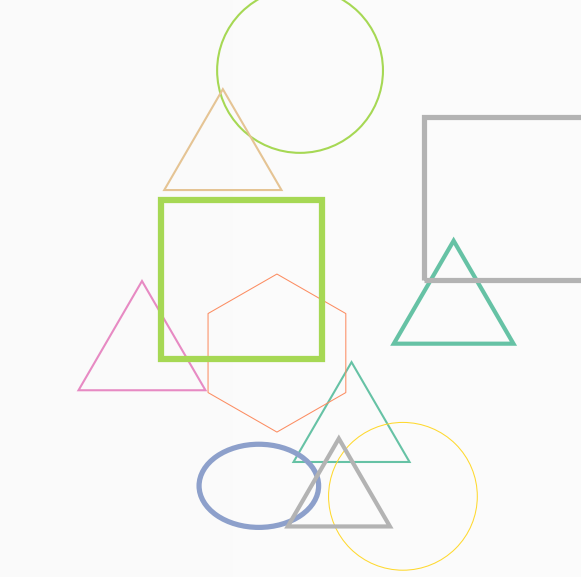[{"shape": "triangle", "thickness": 2, "radius": 0.59, "center": [0.78, 0.463]}, {"shape": "triangle", "thickness": 1, "radius": 0.58, "center": [0.605, 0.257]}, {"shape": "hexagon", "thickness": 0.5, "radius": 0.68, "center": [0.476, 0.388]}, {"shape": "oval", "thickness": 2.5, "radius": 0.51, "center": [0.445, 0.158]}, {"shape": "triangle", "thickness": 1, "radius": 0.63, "center": [0.244, 0.386]}, {"shape": "square", "thickness": 3, "radius": 0.69, "center": [0.416, 0.515]}, {"shape": "circle", "thickness": 1, "radius": 0.71, "center": [0.516, 0.877]}, {"shape": "circle", "thickness": 0.5, "radius": 0.64, "center": [0.693, 0.14]}, {"shape": "triangle", "thickness": 1, "radius": 0.58, "center": [0.383, 0.728]}, {"shape": "square", "thickness": 2.5, "radius": 0.7, "center": [0.87, 0.656]}, {"shape": "triangle", "thickness": 2, "radius": 0.51, "center": [0.583, 0.138]}]